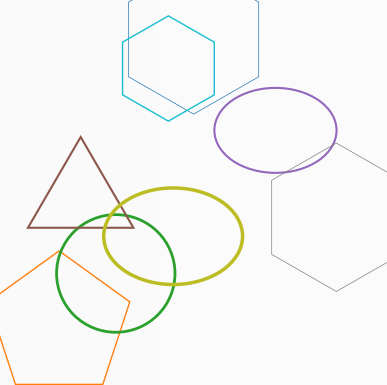[{"shape": "hexagon", "thickness": 0.5, "radius": 0.97, "center": [0.5, 0.898]}, {"shape": "pentagon", "thickness": 1, "radius": 0.96, "center": [0.153, 0.157]}, {"shape": "circle", "thickness": 2, "radius": 0.76, "center": [0.299, 0.29]}, {"shape": "oval", "thickness": 1.5, "radius": 0.79, "center": [0.711, 0.661]}, {"shape": "triangle", "thickness": 1.5, "radius": 0.79, "center": [0.208, 0.487]}, {"shape": "hexagon", "thickness": 0.5, "radius": 0.96, "center": [0.868, 0.436]}, {"shape": "oval", "thickness": 2.5, "radius": 0.9, "center": [0.447, 0.386]}, {"shape": "hexagon", "thickness": 1, "radius": 0.68, "center": [0.435, 0.822]}]